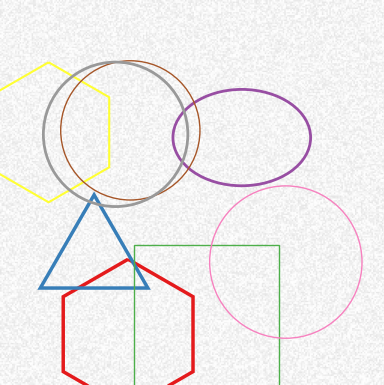[{"shape": "hexagon", "thickness": 2.5, "radius": 0.97, "center": [0.333, 0.132]}, {"shape": "triangle", "thickness": 2.5, "radius": 0.81, "center": [0.244, 0.332]}, {"shape": "square", "thickness": 1, "radius": 0.94, "center": [0.536, 0.176]}, {"shape": "oval", "thickness": 2, "radius": 0.89, "center": [0.628, 0.643]}, {"shape": "hexagon", "thickness": 1.5, "radius": 0.91, "center": [0.126, 0.656]}, {"shape": "circle", "thickness": 1, "radius": 0.9, "center": [0.339, 0.661]}, {"shape": "circle", "thickness": 1, "radius": 0.99, "center": [0.742, 0.319]}, {"shape": "circle", "thickness": 2, "radius": 0.94, "center": [0.3, 0.651]}]